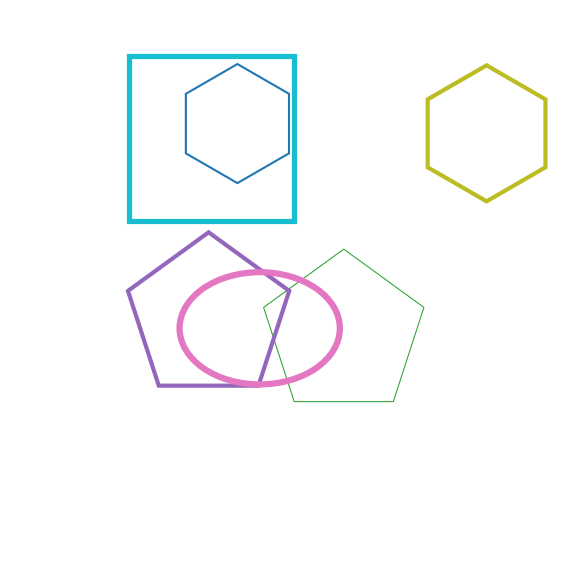[{"shape": "hexagon", "thickness": 1, "radius": 0.52, "center": [0.411, 0.785]}, {"shape": "pentagon", "thickness": 0.5, "radius": 0.73, "center": [0.595, 0.422]}, {"shape": "pentagon", "thickness": 2, "radius": 0.73, "center": [0.361, 0.45]}, {"shape": "oval", "thickness": 3, "radius": 0.69, "center": [0.45, 0.431]}, {"shape": "hexagon", "thickness": 2, "radius": 0.59, "center": [0.843, 0.768]}, {"shape": "square", "thickness": 2.5, "radius": 0.72, "center": [0.367, 0.759]}]